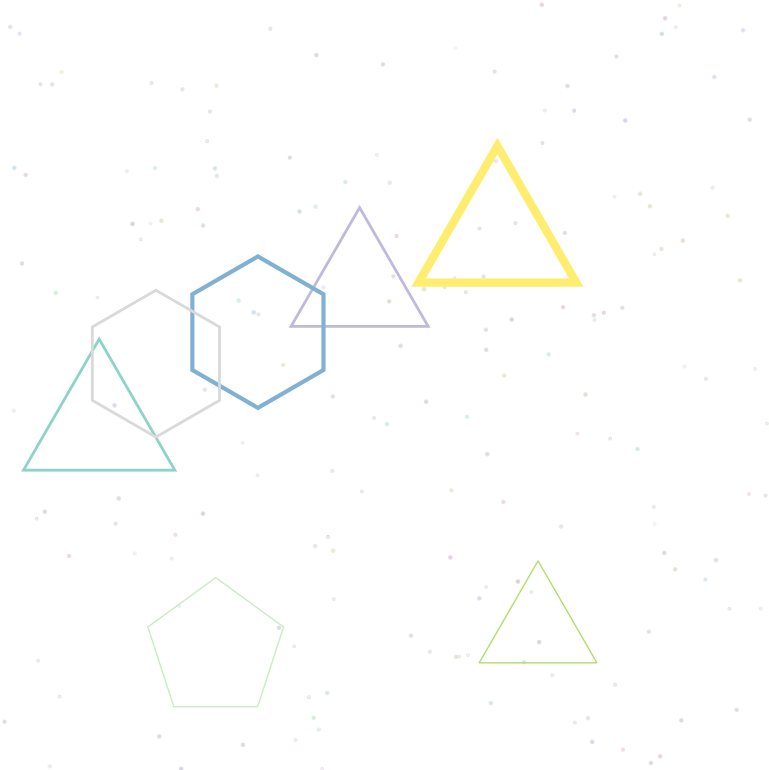[{"shape": "triangle", "thickness": 1, "radius": 0.57, "center": [0.129, 0.446]}, {"shape": "triangle", "thickness": 1, "radius": 0.51, "center": [0.467, 0.628]}, {"shape": "hexagon", "thickness": 1.5, "radius": 0.49, "center": [0.335, 0.569]}, {"shape": "triangle", "thickness": 0.5, "radius": 0.44, "center": [0.699, 0.183]}, {"shape": "hexagon", "thickness": 1, "radius": 0.48, "center": [0.202, 0.528]}, {"shape": "pentagon", "thickness": 0.5, "radius": 0.46, "center": [0.28, 0.157]}, {"shape": "triangle", "thickness": 3, "radius": 0.59, "center": [0.646, 0.692]}]